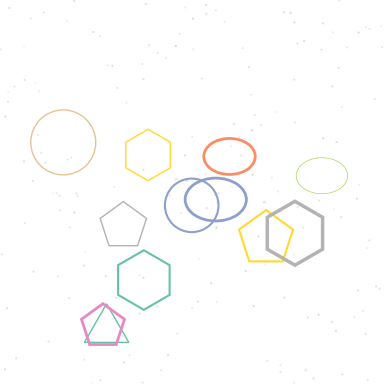[{"shape": "hexagon", "thickness": 1.5, "radius": 0.39, "center": [0.374, 0.273]}, {"shape": "triangle", "thickness": 1, "radius": 0.33, "center": [0.277, 0.144]}, {"shape": "oval", "thickness": 2, "radius": 0.33, "center": [0.596, 0.594]}, {"shape": "oval", "thickness": 2, "radius": 0.4, "center": [0.56, 0.482]}, {"shape": "circle", "thickness": 1.5, "radius": 0.35, "center": [0.498, 0.467]}, {"shape": "pentagon", "thickness": 2, "radius": 0.29, "center": [0.267, 0.153]}, {"shape": "oval", "thickness": 0.5, "radius": 0.33, "center": [0.836, 0.544]}, {"shape": "pentagon", "thickness": 1.5, "radius": 0.37, "center": [0.691, 0.381]}, {"shape": "hexagon", "thickness": 1, "radius": 0.33, "center": [0.385, 0.597]}, {"shape": "circle", "thickness": 1, "radius": 0.42, "center": [0.164, 0.63]}, {"shape": "pentagon", "thickness": 1, "radius": 0.32, "center": [0.32, 0.413]}, {"shape": "hexagon", "thickness": 2.5, "radius": 0.41, "center": [0.766, 0.394]}]